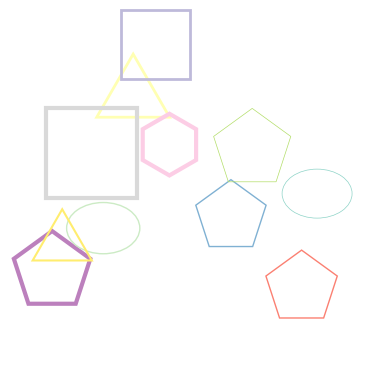[{"shape": "oval", "thickness": 0.5, "radius": 0.45, "center": [0.824, 0.497]}, {"shape": "triangle", "thickness": 2, "radius": 0.55, "center": [0.346, 0.75]}, {"shape": "square", "thickness": 2, "radius": 0.44, "center": [0.403, 0.885]}, {"shape": "pentagon", "thickness": 1, "radius": 0.49, "center": [0.783, 0.253]}, {"shape": "pentagon", "thickness": 1, "radius": 0.48, "center": [0.6, 0.437]}, {"shape": "pentagon", "thickness": 0.5, "radius": 0.53, "center": [0.655, 0.613]}, {"shape": "hexagon", "thickness": 3, "radius": 0.4, "center": [0.44, 0.624]}, {"shape": "square", "thickness": 3, "radius": 0.59, "center": [0.237, 0.603]}, {"shape": "pentagon", "thickness": 3, "radius": 0.52, "center": [0.135, 0.296]}, {"shape": "oval", "thickness": 1, "radius": 0.48, "center": [0.268, 0.407]}, {"shape": "triangle", "thickness": 1.5, "radius": 0.44, "center": [0.162, 0.368]}]